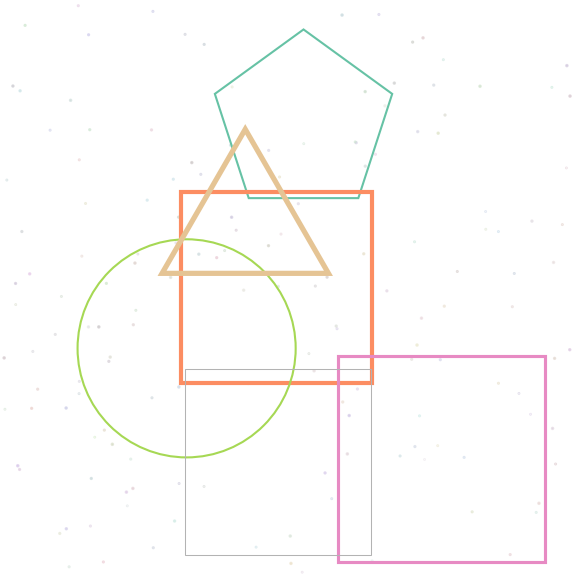[{"shape": "pentagon", "thickness": 1, "radius": 0.81, "center": [0.526, 0.787]}, {"shape": "square", "thickness": 2, "radius": 0.83, "center": [0.48, 0.501]}, {"shape": "square", "thickness": 1.5, "radius": 0.89, "center": [0.764, 0.205]}, {"shape": "circle", "thickness": 1, "radius": 0.94, "center": [0.323, 0.396]}, {"shape": "triangle", "thickness": 2.5, "radius": 0.83, "center": [0.425, 0.609]}, {"shape": "square", "thickness": 0.5, "radius": 0.81, "center": [0.481, 0.199]}]